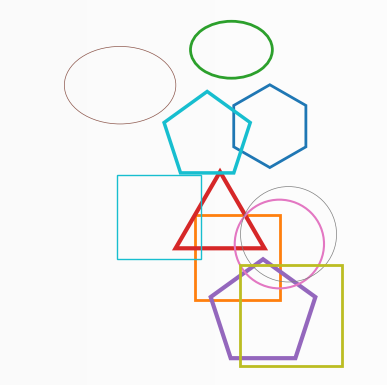[{"shape": "hexagon", "thickness": 2, "radius": 0.54, "center": [0.696, 0.672]}, {"shape": "square", "thickness": 2, "radius": 0.55, "center": [0.613, 0.332]}, {"shape": "oval", "thickness": 2, "radius": 0.53, "center": [0.597, 0.871]}, {"shape": "triangle", "thickness": 3, "radius": 0.66, "center": [0.568, 0.421]}, {"shape": "pentagon", "thickness": 3, "radius": 0.71, "center": [0.679, 0.185]}, {"shape": "oval", "thickness": 0.5, "radius": 0.72, "center": [0.31, 0.779]}, {"shape": "circle", "thickness": 1.5, "radius": 0.58, "center": [0.721, 0.366]}, {"shape": "circle", "thickness": 0.5, "radius": 0.62, "center": [0.745, 0.391]}, {"shape": "square", "thickness": 2, "radius": 0.66, "center": [0.751, 0.18]}, {"shape": "square", "thickness": 1, "radius": 0.54, "center": [0.41, 0.437]}, {"shape": "pentagon", "thickness": 2.5, "radius": 0.58, "center": [0.535, 0.645]}]